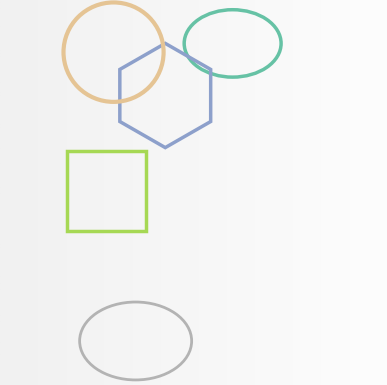[{"shape": "oval", "thickness": 2.5, "radius": 0.63, "center": [0.6, 0.887]}, {"shape": "hexagon", "thickness": 2.5, "radius": 0.68, "center": [0.426, 0.752]}, {"shape": "square", "thickness": 2.5, "radius": 0.51, "center": [0.275, 0.504]}, {"shape": "circle", "thickness": 3, "radius": 0.65, "center": [0.293, 0.865]}, {"shape": "oval", "thickness": 2, "radius": 0.72, "center": [0.35, 0.114]}]